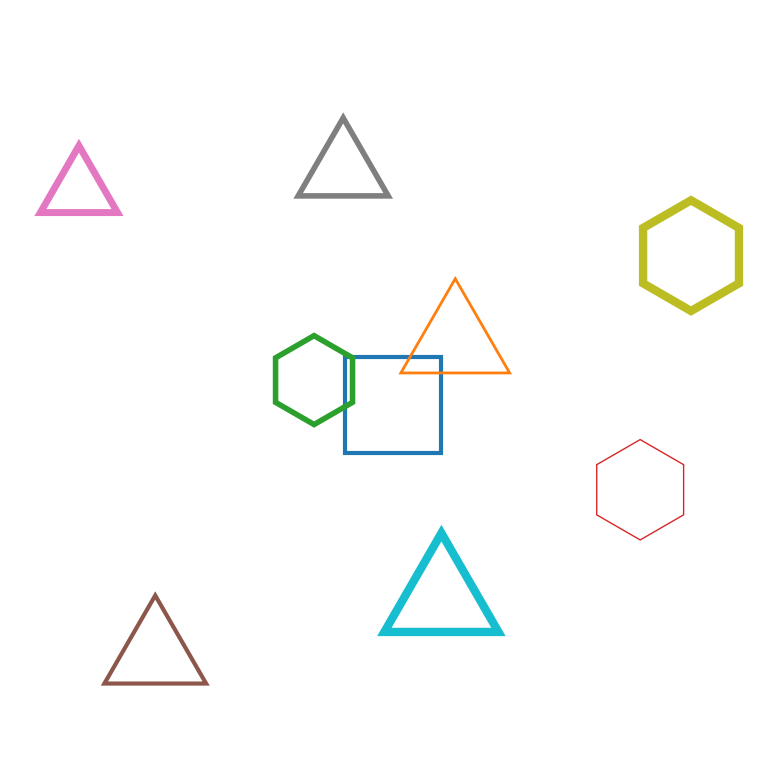[{"shape": "square", "thickness": 1.5, "radius": 0.31, "center": [0.51, 0.474]}, {"shape": "triangle", "thickness": 1, "radius": 0.41, "center": [0.591, 0.556]}, {"shape": "hexagon", "thickness": 2, "radius": 0.29, "center": [0.408, 0.506]}, {"shape": "hexagon", "thickness": 0.5, "radius": 0.33, "center": [0.831, 0.364]}, {"shape": "triangle", "thickness": 1.5, "radius": 0.38, "center": [0.202, 0.15]}, {"shape": "triangle", "thickness": 2.5, "radius": 0.29, "center": [0.103, 0.753]}, {"shape": "triangle", "thickness": 2, "radius": 0.34, "center": [0.446, 0.779]}, {"shape": "hexagon", "thickness": 3, "radius": 0.36, "center": [0.897, 0.668]}, {"shape": "triangle", "thickness": 3, "radius": 0.43, "center": [0.573, 0.222]}]